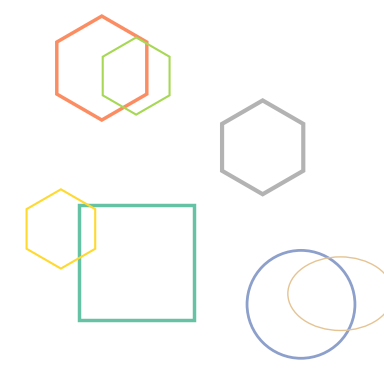[{"shape": "square", "thickness": 2.5, "radius": 0.75, "center": [0.356, 0.317]}, {"shape": "hexagon", "thickness": 2.5, "radius": 0.67, "center": [0.264, 0.823]}, {"shape": "circle", "thickness": 2, "radius": 0.7, "center": [0.782, 0.21]}, {"shape": "hexagon", "thickness": 1.5, "radius": 0.5, "center": [0.354, 0.803]}, {"shape": "hexagon", "thickness": 1.5, "radius": 0.51, "center": [0.158, 0.405]}, {"shape": "oval", "thickness": 1, "radius": 0.68, "center": [0.884, 0.237]}, {"shape": "hexagon", "thickness": 3, "radius": 0.61, "center": [0.682, 0.617]}]